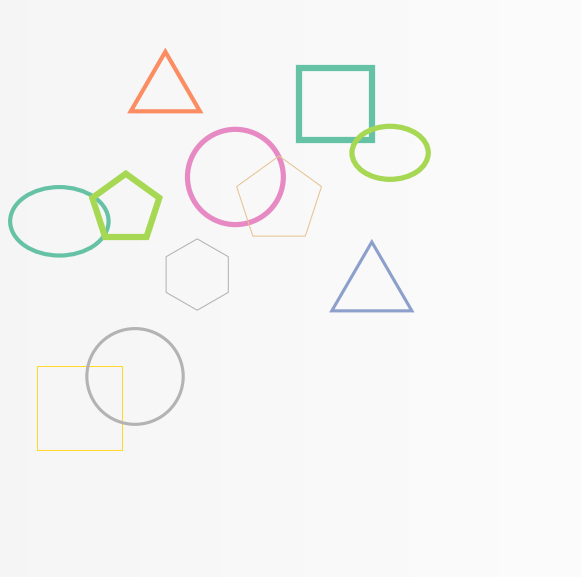[{"shape": "square", "thickness": 3, "radius": 0.31, "center": [0.577, 0.819]}, {"shape": "oval", "thickness": 2, "radius": 0.42, "center": [0.102, 0.616]}, {"shape": "triangle", "thickness": 2, "radius": 0.34, "center": [0.284, 0.841]}, {"shape": "triangle", "thickness": 1.5, "radius": 0.4, "center": [0.64, 0.501]}, {"shape": "circle", "thickness": 2.5, "radius": 0.41, "center": [0.405, 0.693]}, {"shape": "oval", "thickness": 2.5, "radius": 0.33, "center": [0.671, 0.735]}, {"shape": "pentagon", "thickness": 3, "radius": 0.3, "center": [0.216, 0.638]}, {"shape": "square", "thickness": 0.5, "radius": 0.37, "center": [0.137, 0.293]}, {"shape": "pentagon", "thickness": 0.5, "radius": 0.38, "center": [0.48, 0.652]}, {"shape": "hexagon", "thickness": 0.5, "radius": 0.31, "center": [0.339, 0.524]}, {"shape": "circle", "thickness": 1.5, "radius": 0.41, "center": [0.232, 0.347]}]